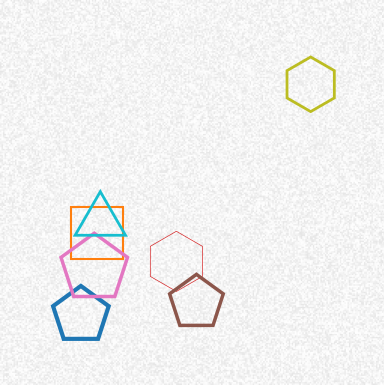[{"shape": "pentagon", "thickness": 3, "radius": 0.38, "center": [0.21, 0.181]}, {"shape": "square", "thickness": 1.5, "radius": 0.34, "center": [0.252, 0.396]}, {"shape": "hexagon", "thickness": 0.5, "radius": 0.39, "center": [0.458, 0.321]}, {"shape": "pentagon", "thickness": 2.5, "radius": 0.37, "center": [0.51, 0.214]}, {"shape": "pentagon", "thickness": 2.5, "radius": 0.45, "center": [0.245, 0.303]}, {"shape": "hexagon", "thickness": 2, "radius": 0.35, "center": [0.807, 0.781]}, {"shape": "triangle", "thickness": 2, "radius": 0.38, "center": [0.261, 0.427]}]